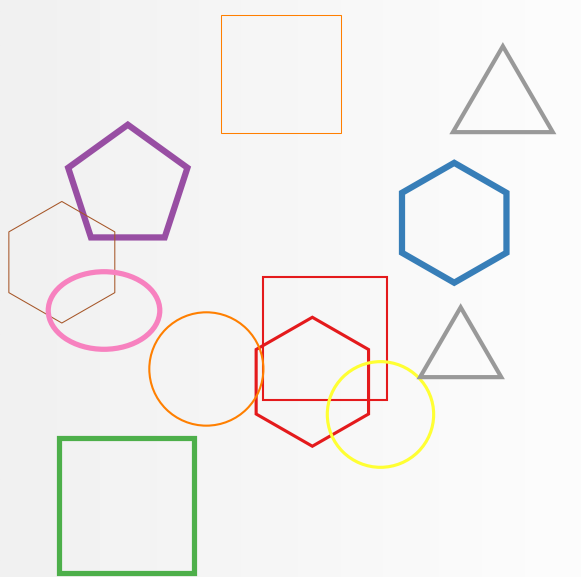[{"shape": "hexagon", "thickness": 1.5, "radius": 0.56, "center": [0.537, 0.338]}, {"shape": "square", "thickness": 1, "radius": 0.53, "center": [0.559, 0.413]}, {"shape": "hexagon", "thickness": 3, "radius": 0.52, "center": [0.781, 0.613]}, {"shape": "square", "thickness": 2.5, "radius": 0.58, "center": [0.218, 0.124]}, {"shape": "pentagon", "thickness": 3, "radius": 0.54, "center": [0.22, 0.675]}, {"shape": "square", "thickness": 0.5, "radius": 0.51, "center": [0.484, 0.871]}, {"shape": "circle", "thickness": 1, "radius": 0.49, "center": [0.355, 0.36]}, {"shape": "circle", "thickness": 1.5, "radius": 0.46, "center": [0.655, 0.281]}, {"shape": "hexagon", "thickness": 0.5, "radius": 0.53, "center": [0.106, 0.545]}, {"shape": "oval", "thickness": 2.5, "radius": 0.48, "center": [0.179, 0.461]}, {"shape": "triangle", "thickness": 2, "radius": 0.4, "center": [0.793, 0.386]}, {"shape": "triangle", "thickness": 2, "radius": 0.5, "center": [0.865, 0.82]}]